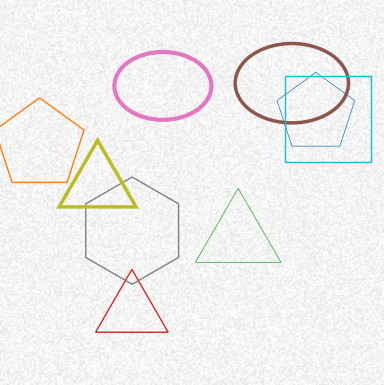[{"shape": "pentagon", "thickness": 0.5, "radius": 0.53, "center": [0.82, 0.706]}, {"shape": "pentagon", "thickness": 1, "radius": 0.61, "center": [0.103, 0.624]}, {"shape": "triangle", "thickness": 0.5, "radius": 0.64, "center": [0.619, 0.383]}, {"shape": "triangle", "thickness": 1, "radius": 0.54, "center": [0.343, 0.191]}, {"shape": "oval", "thickness": 2.5, "radius": 0.74, "center": [0.758, 0.784]}, {"shape": "oval", "thickness": 3, "radius": 0.63, "center": [0.423, 0.777]}, {"shape": "hexagon", "thickness": 1, "radius": 0.7, "center": [0.343, 0.401]}, {"shape": "triangle", "thickness": 2.5, "radius": 0.58, "center": [0.253, 0.52]}, {"shape": "square", "thickness": 1, "radius": 0.56, "center": [0.852, 0.691]}]